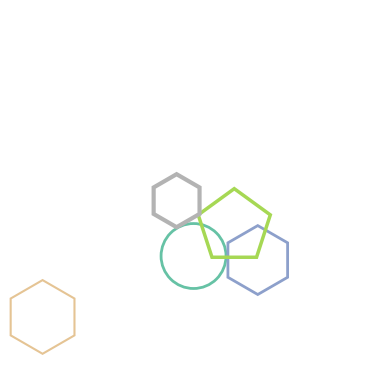[{"shape": "circle", "thickness": 2, "radius": 0.42, "center": [0.503, 0.335]}, {"shape": "hexagon", "thickness": 2, "radius": 0.45, "center": [0.67, 0.325]}, {"shape": "pentagon", "thickness": 2.5, "radius": 0.49, "center": [0.608, 0.411]}, {"shape": "hexagon", "thickness": 1.5, "radius": 0.48, "center": [0.111, 0.177]}, {"shape": "hexagon", "thickness": 3, "radius": 0.34, "center": [0.459, 0.479]}]